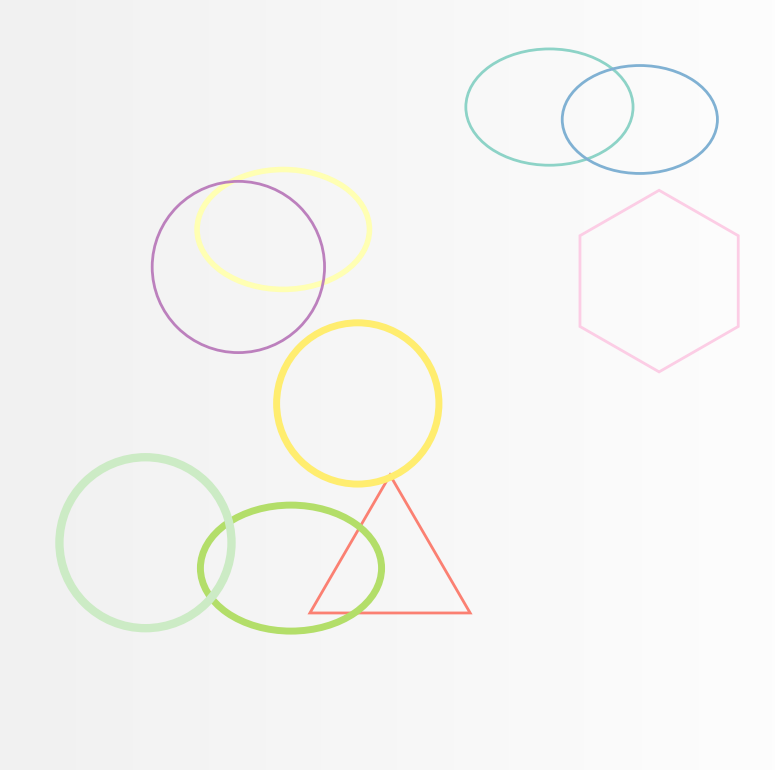[{"shape": "oval", "thickness": 1, "radius": 0.54, "center": [0.709, 0.861]}, {"shape": "oval", "thickness": 2, "radius": 0.56, "center": [0.365, 0.702]}, {"shape": "triangle", "thickness": 1, "radius": 0.6, "center": [0.503, 0.264]}, {"shape": "oval", "thickness": 1, "radius": 0.5, "center": [0.826, 0.845]}, {"shape": "oval", "thickness": 2.5, "radius": 0.58, "center": [0.375, 0.262]}, {"shape": "hexagon", "thickness": 1, "radius": 0.59, "center": [0.85, 0.635]}, {"shape": "circle", "thickness": 1, "radius": 0.56, "center": [0.308, 0.653]}, {"shape": "circle", "thickness": 3, "radius": 0.56, "center": [0.188, 0.295]}, {"shape": "circle", "thickness": 2.5, "radius": 0.52, "center": [0.462, 0.476]}]